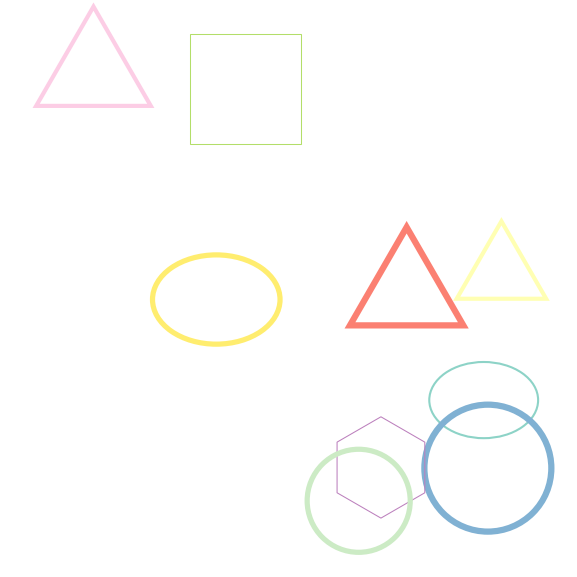[{"shape": "oval", "thickness": 1, "radius": 0.47, "center": [0.838, 0.306]}, {"shape": "triangle", "thickness": 2, "radius": 0.45, "center": [0.868, 0.527]}, {"shape": "triangle", "thickness": 3, "radius": 0.57, "center": [0.704, 0.492]}, {"shape": "circle", "thickness": 3, "radius": 0.55, "center": [0.845, 0.189]}, {"shape": "square", "thickness": 0.5, "radius": 0.48, "center": [0.425, 0.845]}, {"shape": "triangle", "thickness": 2, "radius": 0.57, "center": [0.162, 0.873]}, {"shape": "hexagon", "thickness": 0.5, "radius": 0.44, "center": [0.66, 0.19]}, {"shape": "circle", "thickness": 2.5, "radius": 0.45, "center": [0.621, 0.132]}, {"shape": "oval", "thickness": 2.5, "radius": 0.55, "center": [0.375, 0.48]}]